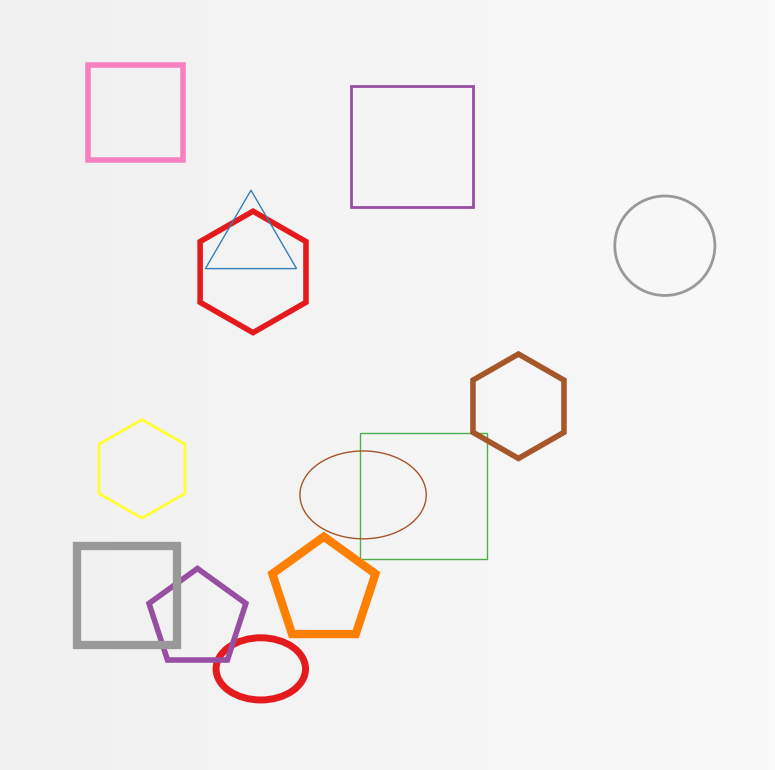[{"shape": "oval", "thickness": 2.5, "radius": 0.29, "center": [0.337, 0.131]}, {"shape": "hexagon", "thickness": 2, "radius": 0.39, "center": [0.327, 0.647]}, {"shape": "triangle", "thickness": 0.5, "radius": 0.34, "center": [0.324, 0.685]}, {"shape": "square", "thickness": 0.5, "radius": 0.41, "center": [0.546, 0.356]}, {"shape": "pentagon", "thickness": 2, "radius": 0.33, "center": [0.255, 0.196]}, {"shape": "square", "thickness": 1, "radius": 0.39, "center": [0.531, 0.81]}, {"shape": "pentagon", "thickness": 3, "radius": 0.35, "center": [0.418, 0.233]}, {"shape": "hexagon", "thickness": 1, "radius": 0.32, "center": [0.183, 0.391]}, {"shape": "hexagon", "thickness": 2, "radius": 0.34, "center": [0.669, 0.472]}, {"shape": "oval", "thickness": 0.5, "radius": 0.41, "center": [0.468, 0.357]}, {"shape": "square", "thickness": 2, "radius": 0.31, "center": [0.175, 0.854]}, {"shape": "square", "thickness": 3, "radius": 0.32, "center": [0.164, 0.227]}, {"shape": "circle", "thickness": 1, "radius": 0.32, "center": [0.858, 0.681]}]